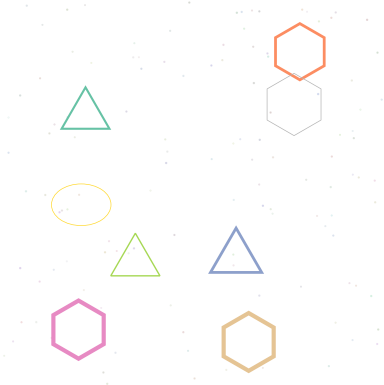[{"shape": "triangle", "thickness": 1.5, "radius": 0.36, "center": [0.222, 0.701]}, {"shape": "hexagon", "thickness": 2, "radius": 0.37, "center": [0.779, 0.866]}, {"shape": "triangle", "thickness": 2, "radius": 0.38, "center": [0.613, 0.331]}, {"shape": "hexagon", "thickness": 3, "radius": 0.38, "center": [0.204, 0.144]}, {"shape": "triangle", "thickness": 1, "radius": 0.37, "center": [0.352, 0.32]}, {"shape": "oval", "thickness": 0.5, "radius": 0.39, "center": [0.211, 0.468]}, {"shape": "hexagon", "thickness": 3, "radius": 0.38, "center": [0.646, 0.112]}, {"shape": "hexagon", "thickness": 0.5, "radius": 0.4, "center": [0.764, 0.729]}]